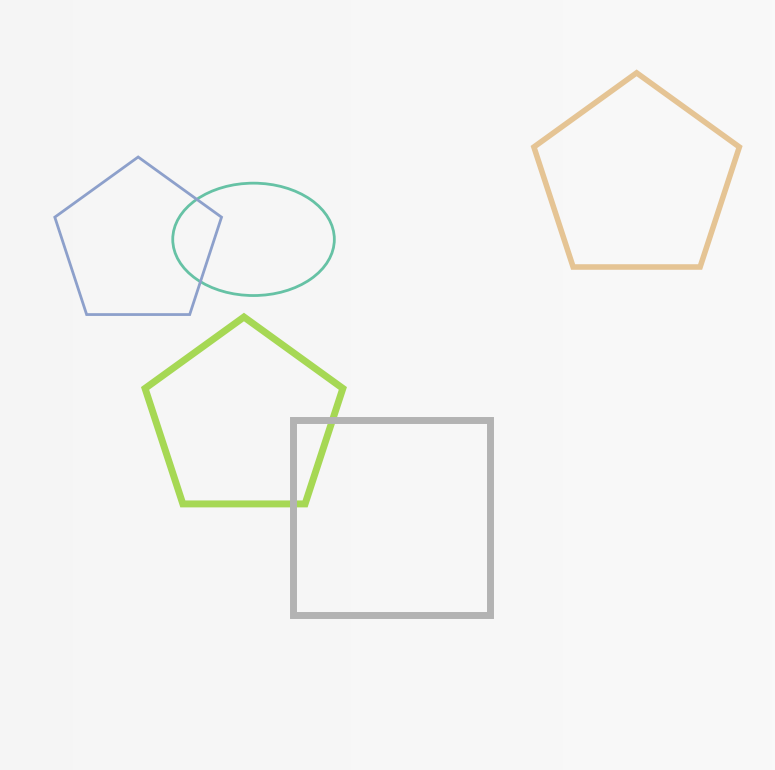[{"shape": "oval", "thickness": 1, "radius": 0.52, "center": [0.327, 0.689]}, {"shape": "pentagon", "thickness": 1, "radius": 0.57, "center": [0.178, 0.683]}, {"shape": "pentagon", "thickness": 2.5, "radius": 0.67, "center": [0.315, 0.454]}, {"shape": "pentagon", "thickness": 2, "radius": 0.7, "center": [0.821, 0.766]}, {"shape": "square", "thickness": 2.5, "radius": 0.64, "center": [0.505, 0.328]}]